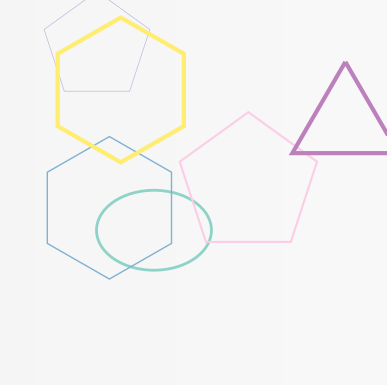[{"shape": "oval", "thickness": 2, "radius": 0.74, "center": [0.397, 0.402]}, {"shape": "pentagon", "thickness": 0.5, "radius": 0.72, "center": [0.25, 0.879]}, {"shape": "hexagon", "thickness": 1, "radius": 0.93, "center": [0.282, 0.46]}, {"shape": "pentagon", "thickness": 1.5, "radius": 0.93, "center": [0.641, 0.522]}, {"shape": "triangle", "thickness": 3, "radius": 0.79, "center": [0.891, 0.681]}, {"shape": "hexagon", "thickness": 3, "radius": 0.94, "center": [0.312, 0.766]}]